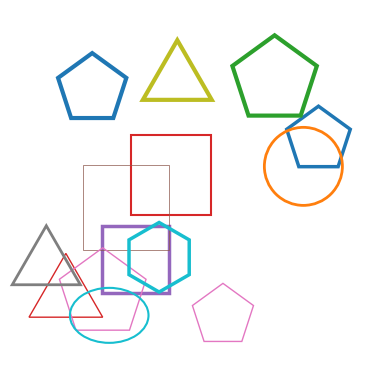[{"shape": "pentagon", "thickness": 3, "radius": 0.47, "center": [0.239, 0.769]}, {"shape": "pentagon", "thickness": 2.5, "radius": 0.43, "center": [0.827, 0.637]}, {"shape": "circle", "thickness": 2, "radius": 0.51, "center": [0.788, 0.568]}, {"shape": "pentagon", "thickness": 3, "radius": 0.58, "center": [0.713, 0.793]}, {"shape": "triangle", "thickness": 1, "radius": 0.55, "center": [0.171, 0.231]}, {"shape": "square", "thickness": 1.5, "radius": 0.52, "center": [0.445, 0.546]}, {"shape": "square", "thickness": 2.5, "radius": 0.43, "center": [0.351, 0.327]}, {"shape": "square", "thickness": 0.5, "radius": 0.56, "center": [0.327, 0.461]}, {"shape": "pentagon", "thickness": 1, "radius": 0.59, "center": [0.267, 0.238]}, {"shape": "pentagon", "thickness": 1, "radius": 0.42, "center": [0.579, 0.181]}, {"shape": "triangle", "thickness": 2, "radius": 0.51, "center": [0.12, 0.311]}, {"shape": "triangle", "thickness": 3, "radius": 0.52, "center": [0.461, 0.792]}, {"shape": "oval", "thickness": 1.5, "radius": 0.51, "center": [0.284, 0.181]}, {"shape": "hexagon", "thickness": 2.5, "radius": 0.45, "center": [0.413, 0.332]}]